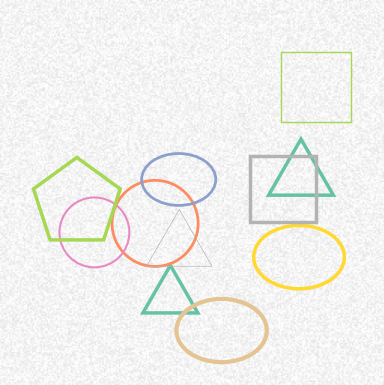[{"shape": "triangle", "thickness": 2.5, "radius": 0.41, "center": [0.442, 0.228]}, {"shape": "triangle", "thickness": 2.5, "radius": 0.49, "center": [0.782, 0.542]}, {"shape": "circle", "thickness": 2, "radius": 0.56, "center": [0.403, 0.42]}, {"shape": "oval", "thickness": 2, "radius": 0.48, "center": [0.464, 0.534]}, {"shape": "circle", "thickness": 1.5, "radius": 0.45, "center": [0.245, 0.396]}, {"shape": "pentagon", "thickness": 2.5, "radius": 0.59, "center": [0.2, 0.473]}, {"shape": "square", "thickness": 1, "radius": 0.46, "center": [0.821, 0.774]}, {"shape": "oval", "thickness": 2.5, "radius": 0.59, "center": [0.777, 0.332]}, {"shape": "oval", "thickness": 3, "radius": 0.59, "center": [0.576, 0.141]}, {"shape": "triangle", "thickness": 0.5, "radius": 0.49, "center": [0.466, 0.358]}, {"shape": "square", "thickness": 2.5, "radius": 0.43, "center": [0.735, 0.508]}]